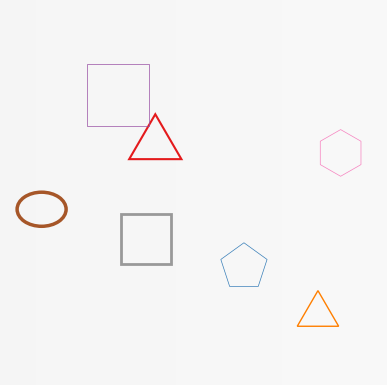[{"shape": "triangle", "thickness": 1.5, "radius": 0.39, "center": [0.401, 0.626]}, {"shape": "pentagon", "thickness": 0.5, "radius": 0.31, "center": [0.63, 0.307]}, {"shape": "square", "thickness": 0.5, "radius": 0.4, "center": [0.305, 0.753]}, {"shape": "triangle", "thickness": 1, "radius": 0.31, "center": [0.821, 0.183]}, {"shape": "oval", "thickness": 2.5, "radius": 0.32, "center": [0.107, 0.456]}, {"shape": "hexagon", "thickness": 0.5, "radius": 0.3, "center": [0.879, 0.603]}, {"shape": "square", "thickness": 2, "radius": 0.32, "center": [0.376, 0.379]}]